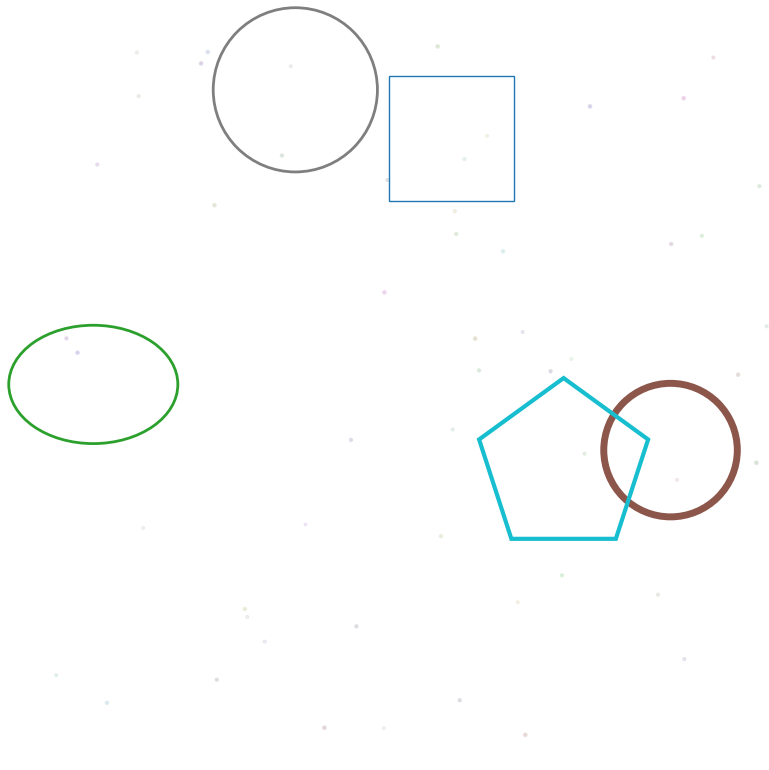[{"shape": "square", "thickness": 0.5, "radius": 0.41, "center": [0.586, 0.82]}, {"shape": "oval", "thickness": 1, "radius": 0.55, "center": [0.121, 0.501]}, {"shape": "circle", "thickness": 2.5, "radius": 0.43, "center": [0.871, 0.415]}, {"shape": "circle", "thickness": 1, "radius": 0.53, "center": [0.384, 0.883]}, {"shape": "pentagon", "thickness": 1.5, "radius": 0.58, "center": [0.732, 0.394]}]